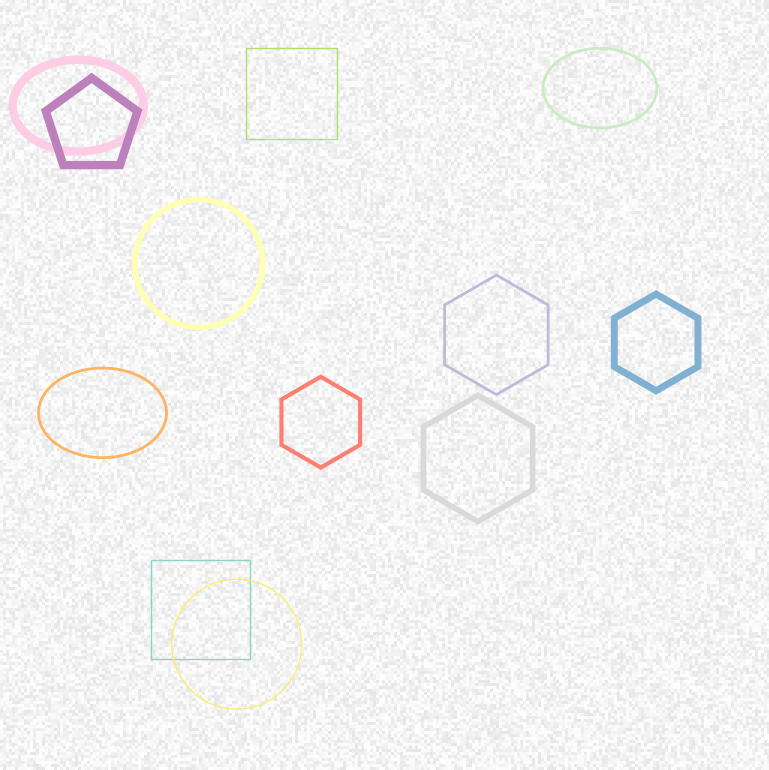[{"shape": "square", "thickness": 0.5, "radius": 0.32, "center": [0.261, 0.208]}, {"shape": "circle", "thickness": 2, "radius": 0.42, "center": [0.258, 0.658]}, {"shape": "hexagon", "thickness": 1, "radius": 0.39, "center": [0.645, 0.565]}, {"shape": "hexagon", "thickness": 1.5, "radius": 0.29, "center": [0.417, 0.452]}, {"shape": "hexagon", "thickness": 2.5, "radius": 0.31, "center": [0.852, 0.555]}, {"shape": "oval", "thickness": 1, "radius": 0.42, "center": [0.133, 0.464]}, {"shape": "square", "thickness": 0.5, "radius": 0.3, "center": [0.378, 0.879]}, {"shape": "oval", "thickness": 3, "radius": 0.43, "center": [0.102, 0.863]}, {"shape": "hexagon", "thickness": 2, "radius": 0.41, "center": [0.621, 0.405]}, {"shape": "pentagon", "thickness": 3, "radius": 0.31, "center": [0.119, 0.836]}, {"shape": "oval", "thickness": 1, "radius": 0.37, "center": [0.779, 0.886]}, {"shape": "circle", "thickness": 0.5, "radius": 0.42, "center": [0.308, 0.163]}]